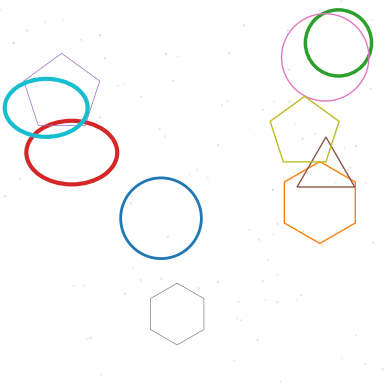[{"shape": "circle", "thickness": 2, "radius": 0.52, "center": [0.418, 0.433]}, {"shape": "hexagon", "thickness": 1, "radius": 0.53, "center": [0.831, 0.474]}, {"shape": "circle", "thickness": 2.5, "radius": 0.43, "center": [0.879, 0.888]}, {"shape": "oval", "thickness": 3, "radius": 0.59, "center": [0.186, 0.604]}, {"shape": "pentagon", "thickness": 0.5, "radius": 0.52, "center": [0.16, 0.758]}, {"shape": "triangle", "thickness": 1, "radius": 0.43, "center": [0.847, 0.558]}, {"shape": "circle", "thickness": 1, "radius": 0.57, "center": [0.845, 0.851]}, {"shape": "hexagon", "thickness": 0.5, "radius": 0.4, "center": [0.46, 0.184]}, {"shape": "pentagon", "thickness": 1, "radius": 0.47, "center": [0.791, 0.656]}, {"shape": "oval", "thickness": 3, "radius": 0.54, "center": [0.12, 0.72]}]